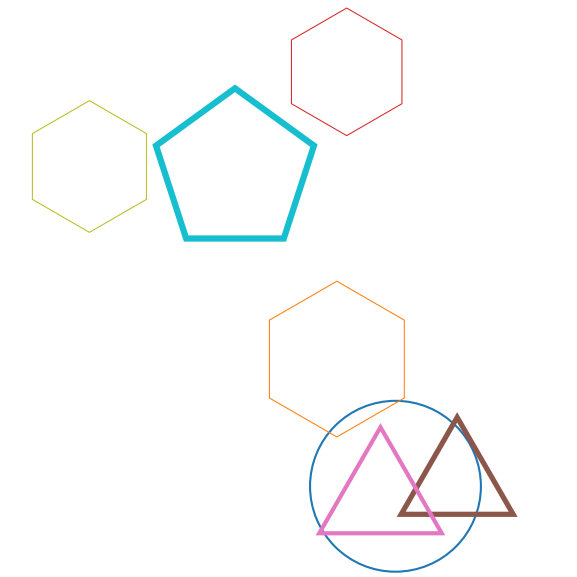[{"shape": "circle", "thickness": 1, "radius": 0.74, "center": [0.685, 0.157]}, {"shape": "hexagon", "thickness": 0.5, "radius": 0.67, "center": [0.583, 0.377]}, {"shape": "hexagon", "thickness": 0.5, "radius": 0.55, "center": [0.6, 0.875]}, {"shape": "triangle", "thickness": 2.5, "radius": 0.56, "center": [0.792, 0.165]}, {"shape": "triangle", "thickness": 2, "radius": 0.61, "center": [0.659, 0.137]}, {"shape": "hexagon", "thickness": 0.5, "radius": 0.57, "center": [0.155, 0.711]}, {"shape": "pentagon", "thickness": 3, "radius": 0.72, "center": [0.407, 0.702]}]